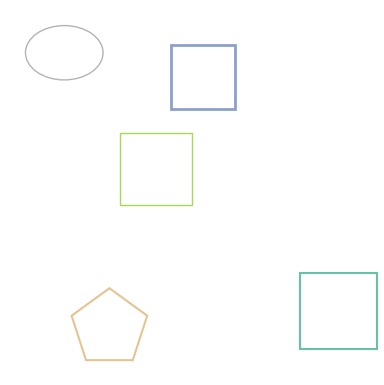[{"shape": "square", "thickness": 1.5, "radius": 0.49, "center": [0.879, 0.193]}, {"shape": "square", "thickness": 2, "radius": 0.42, "center": [0.527, 0.8]}, {"shape": "square", "thickness": 1, "radius": 0.47, "center": [0.406, 0.562]}, {"shape": "pentagon", "thickness": 1.5, "radius": 0.52, "center": [0.284, 0.148]}, {"shape": "oval", "thickness": 1, "radius": 0.5, "center": [0.167, 0.863]}]